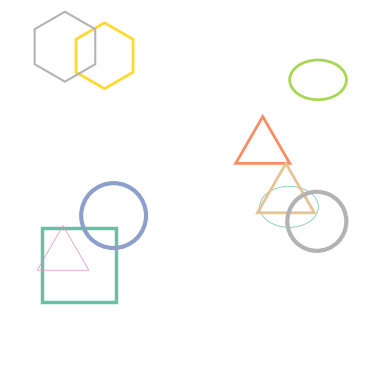[{"shape": "square", "thickness": 2.5, "radius": 0.48, "center": [0.204, 0.312]}, {"shape": "oval", "thickness": 0.5, "radius": 0.38, "center": [0.751, 0.463]}, {"shape": "triangle", "thickness": 2, "radius": 0.41, "center": [0.682, 0.616]}, {"shape": "circle", "thickness": 3, "radius": 0.42, "center": [0.295, 0.44]}, {"shape": "triangle", "thickness": 0.5, "radius": 0.39, "center": [0.164, 0.337]}, {"shape": "oval", "thickness": 2, "radius": 0.37, "center": [0.826, 0.793]}, {"shape": "hexagon", "thickness": 2, "radius": 0.43, "center": [0.272, 0.855]}, {"shape": "triangle", "thickness": 2, "radius": 0.43, "center": [0.743, 0.49]}, {"shape": "hexagon", "thickness": 1.5, "radius": 0.45, "center": [0.169, 0.879]}, {"shape": "circle", "thickness": 3, "radius": 0.38, "center": [0.823, 0.425]}]